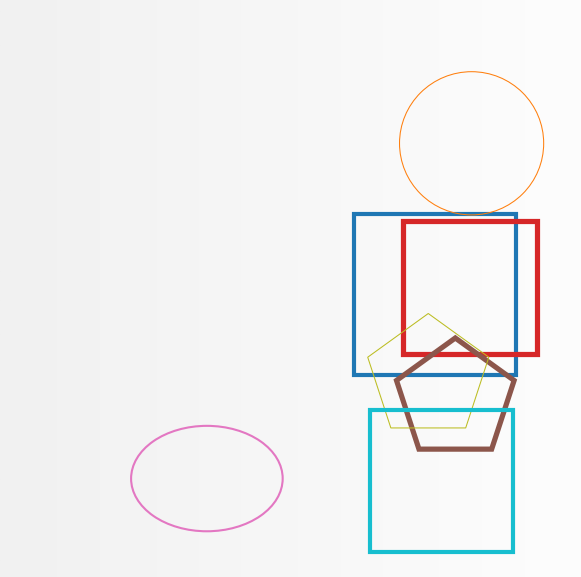[{"shape": "square", "thickness": 2, "radius": 0.7, "center": [0.749, 0.489]}, {"shape": "circle", "thickness": 0.5, "radius": 0.62, "center": [0.811, 0.751]}, {"shape": "square", "thickness": 2.5, "radius": 0.58, "center": [0.808, 0.501]}, {"shape": "pentagon", "thickness": 2.5, "radius": 0.53, "center": [0.783, 0.307]}, {"shape": "oval", "thickness": 1, "radius": 0.65, "center": [0.356, 0.17]}, {"shape": "pentagon", "thickness": 0.5, "radius": 0.55, "center": [0.737, 0.347]}, {"shape": "square", "thickness": 2, "radius": 0.61, "center": [0.759, 0.166]}]